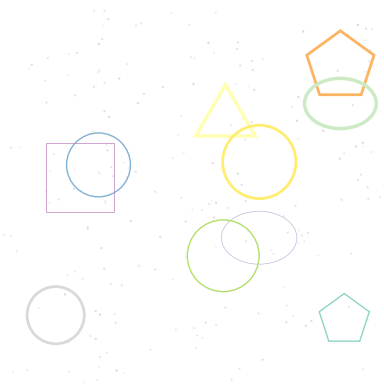[{"shape": "pentagon", "thickness": 1, "radius": 0.34, "center": [0.894, 0.169]}, {"shape": "triangle", "thickness": 2.5, "radius": 0.45, "center": [0.586, 0.691]}, {"shape": "oval", "thickness": 0.5, "radius": 0.49, "center": [0.673, 0.383]}, {"shape": "circle", "thickness": 1, "radius": 0.41, "center": [0.256, 0.572]}, {"shape": "pentagon", "thickness": 2, "radius": 0.46, "center": [0.884, 0.828]}, {"shape": "circle", "thickness": 1, "radius": 0.47, "center": [0.58, 0.336]}, {"shape": "circle", "thickness": 2, "radius": 0.37, "center": [0.145, 0.181]}, {"shape": "square", "thickness": 0.5, "radius": 0.45, "center": [0.208, 0.54]}, {"shape": "oval", "thickness": 2.5, "radius": 0.47, "center": [0.884, 0.731]}, {"shape": "circle", "thickness": 2, "radius": 0.48, "center": [0.674, 0.579]}]